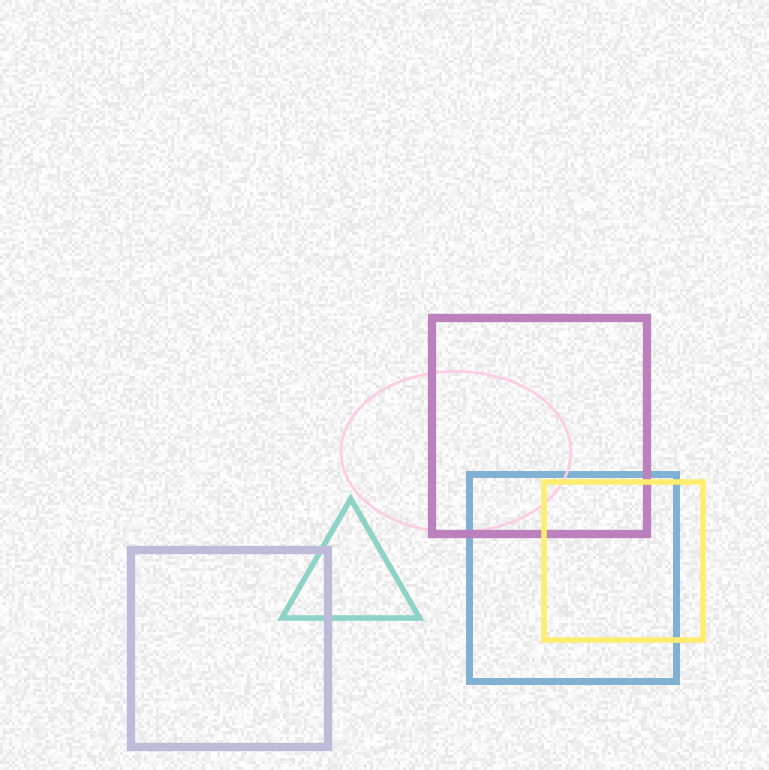[{"shape": "triangle", "thickness": 2, "radius": 0.52, "center": [0.455, 0.249]}, {"shape": "square", "thickness": 3, "radius": 0.64, "center": [0.298, 0.158]}, {"shape": "square", "thickness": 2.5, "radius": 0.67, "center": [0.743, 0.25]}, {"shape": "oval", "thickness": 1, "radius": 0.75, "center": [0.592, 0.413]}, {"shape": "square", "thickness": 3, "radius": 0.7, "center": [0.701, 0.447]}, {"shape": "square", "thickness": 2, "radius": 0.52, "center": [0.809, 0.271]}]